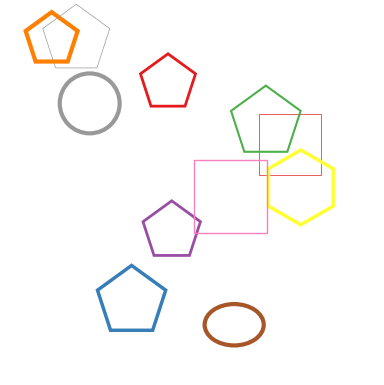[{"shape": "square", "thickness": 0.5, "radius": 0.4, "center": [0.753, 0.624]}, {"shape": "pentagon", "thickness": 2, "radius": 0.38, "center": [0.436, 0.785]}, {"shape": "pentagon", "thickness": 2.5, "radius": 0.47, "center": [0.342, 0.217]}, {"shape": "pentagon", "thickness": 1.5, "radius": 0.47, "center": [0.69, 0.683]}, {"shape": "pentagon", "thickness": 2, "radius": 0.39, "center": [0.446, 0.4]}, {"shape": "pentagon", "thickness": 3, "radius": 0.35, "center": [0.134, 0.898]}, {"shape": "hexagon", "thickness": 2.5, "radius": 0.49, "center": [0.781, 0.513]}, {"shape": "oval", "thickness": 3, "radius": 0.38, "center": [0.608, 0.156]}, {"shape": "square", "thickness": 1, "radius": 0.47, "center": [0.599, 0.49]}, {"shape": "circle", "thickness": 3, "radius": 0.39, "center": [0.233, 0.731]}, {"shape": "pentagon", "thickness": 0.5, "radius": 0.46, "center": [0.198, 0.898]}]